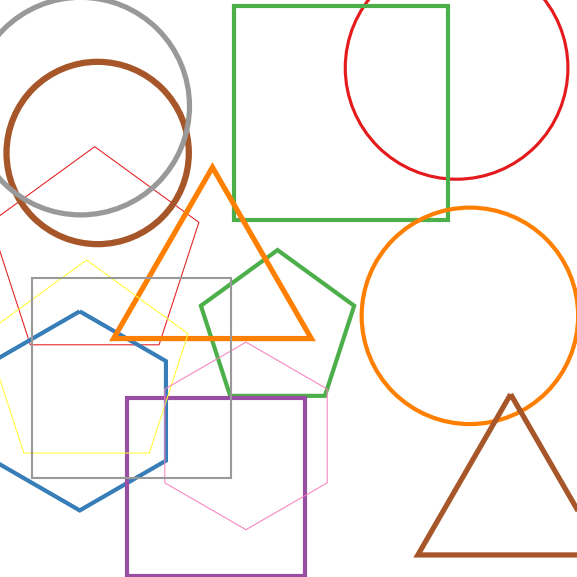[{"shape": "pentagon", "thickness": 0.5, "radius": 0.95, "center": [0.164, 0.555]}, {"shape": "circle", "thickness": 1.5, "radius": 0.96, "center": [0.791, 0.882]}, {"shape": "hexagon", "thickness": 2, "radius": 0.86, "center": [0.138, 0.288]}, {"shape": "square", "thickness": 2, "radius": 0.92, "center": [0.59, 0.803]}, {"shape": "pentagon", "thickness": 2, "radius": 0.7, "center": [0.481, 0.427]}, {"shape": "square", "thickness": 2, "radius": 0.77, "center": [0.374, 0.156]}, {"shape": "triangle", "thickness": 2.5, "radius": 0.99, "center": [0.368, 0.512]}, {"shape": "circle", "thickness": 2, "radius": 0.94, "center": [0.814, 0.452]}, {"shape": "pentagon", "thickness": 0.5, "radius": 0.92, "center": [0.15, 0.364]}, {"shape": "circle", "thickness": 3, "radius": 0.79, "center": [0.169, 0.734]}, {"shape": "triangle", "thickness": 2.5, "radius": 0.93, "center": [0.884, 0.131]}, {"shape": "hexagon", "thickness": 0.5, "radius": 0.81, "center": [0.426, 0.244]}, {"shape": "square", "thickness": 1, "radius": 0.86, "center": [0.228, 0.344]}, {"shape": "circle", "thickness": 2.5, "radius": 0.94, "center": [0.14, 0.815]}]